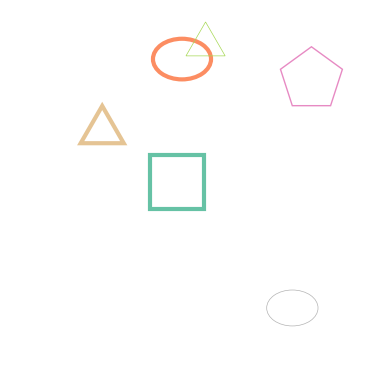[{"shape": "square", "thickness": 3, "radius": 0.35, "center": [0.46, 0.528]}, {"shape": "oval", "thickness": 3, "radius": 0.38, "center": [0.473, 0.847]}, {"shape": "pentagon", "thickness": 1, "radius": 0.42, "center": [0.809, 0.794]}, {"shape": "triangle", "thickness": 0.5, "radius": 0.29, "center": [0.534, 0.884]}, {"shape": "triangle", "thickness": 3, "radius": 0.32, "center": [0.265, 0.66]}, {"shape": "oval", "thickness": 0.5, "radius": 0.33, "center": [0.759, 0.2]}]